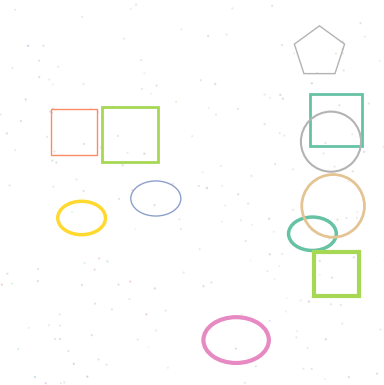[{"shape": "oval", "thickness": 2.5, "radius": 0.31, "center": [0.812, 0.393]}, {"shape": "square", "thickness": 2, "radius": 0.34, "center": [0.873, 0.689]}, {"shape": "square", "thickness": 1, "radius": 0.3, "center": [0.193, 0.656]}, {"shape": "oval", "thickness": 1, "radius": 0.33, "center": [0.405, 0.484]}, {"shape": "oval", "thickness": 3, "radius": 0.42, "center": [0.613, 0.117]}, {"shape": "square", "thickness": 3, "radius": 0.29, "center": [0.874, 0.288]}, {"shape": "square", "thickness": 2, "radius": 0.36, "center": [0.337, 0.651]}, {"shape": "oval", "thickness": 2.5, "radius": 0.31, "center": [0.212, 0.434]}, {"shape": "circle", "thickness": 2, "radius": 0.41, "center": [0.865, 0.465]}, {"shape": "circle", "thickness": 1.5, "radius": 0.39, "center": [0.86, 0.632]}, {"shape": "pentagon", "thickness": 1, "radius": 0.34, "center": [0.83, 0.864]}]